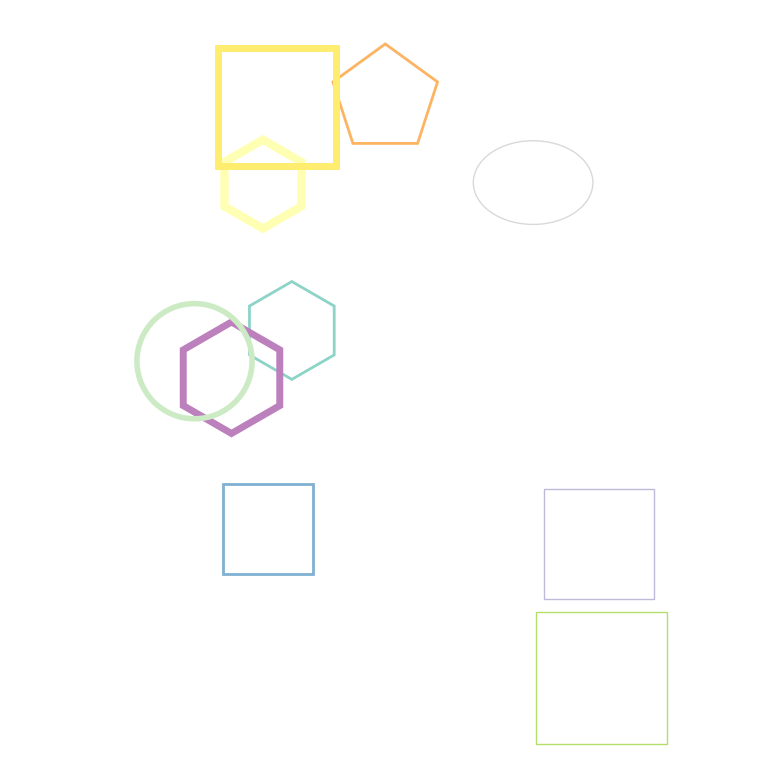[{"shape": "hexagon", "thickness": 1, "radius": 0.32, "center": [0.379, 0.571]}, {"shape": "hexagon", "thickness": 3, "radius": 0.29, "center": [0.341, 0.761]}, {"shape": "square", "thickness": 0.5, "radius": 0.36, "center": [0.777, 0.293]}, {"shape": "square", "thickness": 1, "radius": 0.29, "center": [0.348, 0.312]}, {"shape": "pentagon", "thickness": 1, "radius": 0.36, "center": [0.5, 0.872]}, {"shape": "square", "thickness": 0.5, "radius": 0.43, "center": [0.781, 0.119]}, {"shape": "oval", "thickness": 0.5, "radius": 0.39, "center": [0.692, 0.763]}, {"shape": "hexagon", "thickness": 2.5, "radius": 0.36, "center": [0.301, 0.509]}, {"shape": "circle", "thickness": 2, "radius": 0.37, "center": [0.253, 0.531]}, {"shape": "square", "thickness": 2.5, "radius": 0.38, "center": [0.36, 0.861]}]